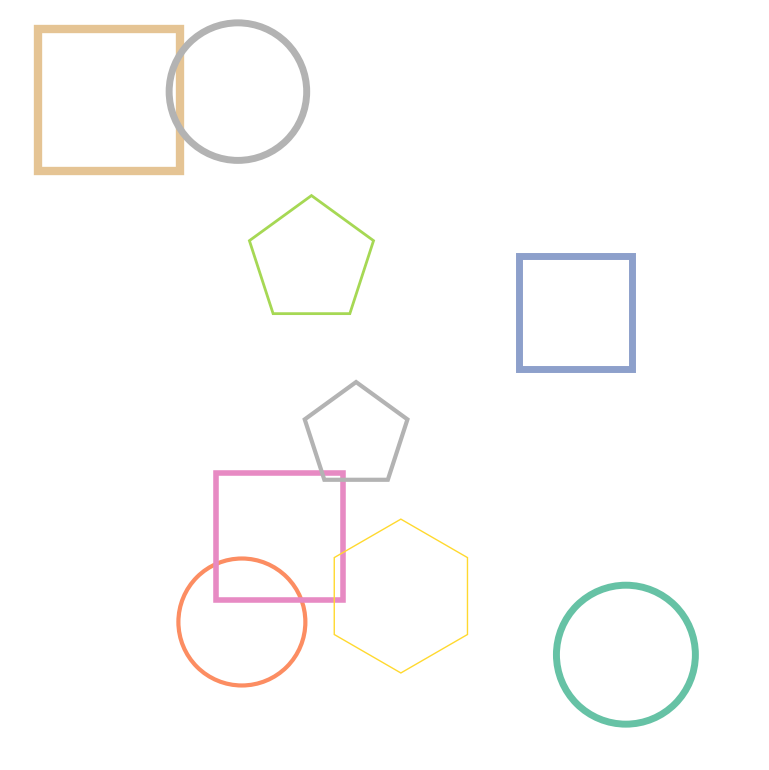[{"shape": "circle", "thickness": 2.5, "radius": 0.45, "center": [0.813, 0.15]}, {"shape": "circle", "thickness": 1.5, "radius": 0.41, "center": [0.314, 0.192]}, {"shape": "square", "thickness": 2.5, "radius": 0.37, "center": [0.748, 0.594]}, {"shape": "square", "thickness": 2, "radius": 0.41, "center": [0.363, 0.304]}, {"shape": "pentagon", "thickness": 1, "radius": 0.42, "center": [0.405, 0.661]}, {"shape": "hexagon", "thickness": 0.5, "radius": 0.5, "center": [0.521, 0.226]}, {"shape": "square", "thickness": 3, "radius": 0.46, "center": [0.142, 0.87]}, {"shape": "pentagon", "thickness": 1.5, "radius": 0.35, "center": [0.462, 0.434]}, {"shape": "circle", "thickness": 2.5, "radius": 0.45, "center": [0.309, 0.881]}]